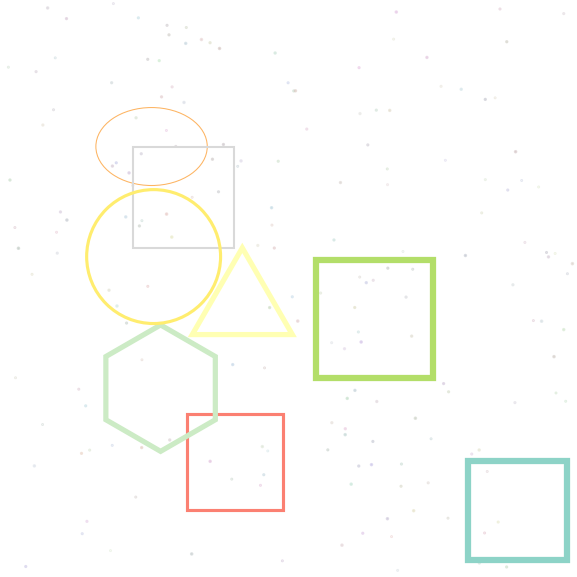[{"shape": "square", "thickness": 3, "radius": 0.43, "center": [0.896, 0.116]}, {"shape": "triangle", "thickness": 2.5, "radius": 0.5, "center": [0.42, 0.47]}, {"shape": "square", "thickness": 1.5, "radius": 0.41, "center": [0.407, 0.199]}, {"shape": "oval", "thickness": 0.5, "radius": 0.48, "center": [0.262, 0.745]}, {"shape": "square", "thickness": 3, "radius": 0.51, "center": [0.649, 0.447]}, {"shape": "square", "thickness": 1, "radius": 0.44, "center": [0.317, 0.657]}, {"shape": "hexagon", "thickness": 2.5, "radius": 0.55, "center": [0.278, 0.327]}, {"shape": "circle", "thickness": 1.5, "radius": 0.58, "center": [0.266, 0.555]}]